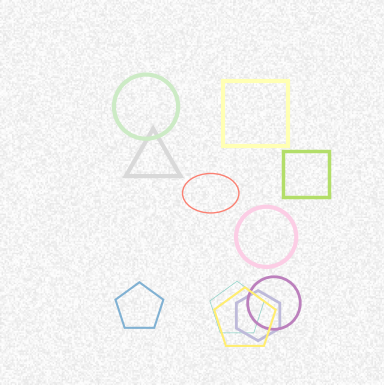[{"shape": "pentagon", "thickness": 0.5, "radius": 0.37, "center": [0.616, 0.195]}, {"shape": "square", "thickness": 3, "radius": 0.42, "center": [0.664, 0.706]}, {"shape": "hexagon", "thickness": 2, "radius": 0.33, "center": [0.67, 0.18]}, {"shape": "oval", "thickness": 1, "radius": 0.37, "center": [0.547, 0.498]}, {"shape": "pentagon", "thickness": 1.5, "radius": 0.33, "center": [0.362, 0.201]}, {"shape": "square", "thickness": 2.5, "radius": 0.3, "center": [0.795, 0.548]}, {"shape": "circle", "thickness": 3, "radius": 0.39, "center": [0.691, 0.385]}, {"shape": "triangle", "thickness": 3, "radius": 0.41, "center": [0.398, 0.584]}, {"shape": "circle", "thickness": 2, "radius": 0.34, "center": [0.712, 0.213]}, {"shape": "circle", "thickness": 3, "radius": 0.42, "center": [0.379, 0.723]}, {"shape": "pentagon", "thickness": 1.5, "radius": 0.42, "center": [0.636, 0.17]}]